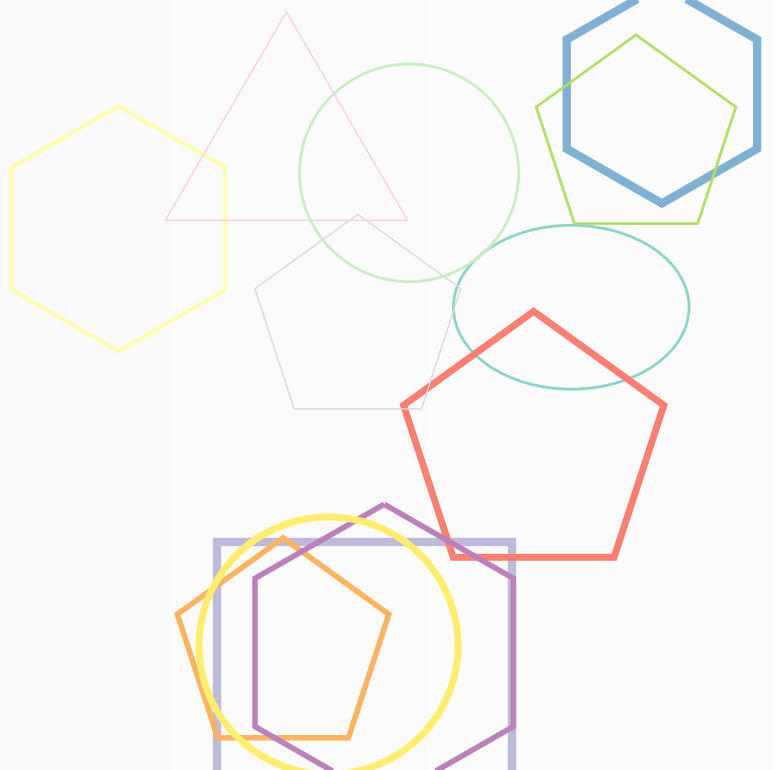[{"shape": "oval", "thickness": 1, "radius": 0.76, "center": [0.737, 0.601]}, {"shape": "hexagon", "thickness": 1.5, "radius": 0.8, "center": [0.153, 0.703]}, {"shape": "square", "thickness": 3, "radius": 0.95, "center": [0.47, 0.105]}, {"shape": "pentagon", "thickness": 2.5, "radius": 0.88, "center": [0.689, 0.419]}, {"shape": "hexagon", "thickness": 3, "radius": 0.71, "center": [0.854, 0.878]}, {"shape": "pentagon", "thickness": 2, "radius": 0.72, "center": [0.365, 0.158]}, {"shape": "pentagon", "thickness": 1, "radius": 0.68, "center": [0.821, 0.819]}, {"shape": "triangle", "thickness": 0.5, "radius": 0.9, "center": [0.37, 0.804]}, {"shape": "pentagon", "thickness": 0.5, "radius": 0.7, "center": [0.462, 0.582]}, {"shape": "hexagon", "thickness": 2, "radius": 0.96, "center": [0.496, 0.153]}, {"shape": "circle", "thickness": 1, "radius": 0.71, "center": [0.528, 0.776]}, {"shape": "circle", "thickness": 2.5, "radius": 0.84, "center": [0.424, 0.161]}]